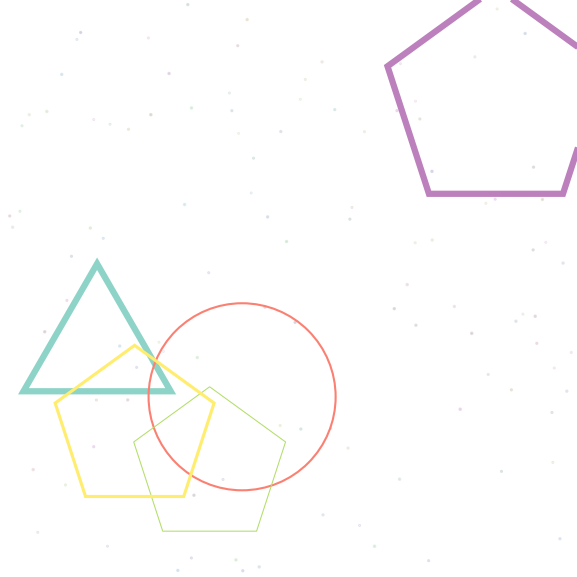[{"shape": "triangle", "thickness": 3, "radius": 0.74, "center": [0.168, 0.395]}, {"shape": "circle", "thickness": 1, "radius": 0.81, "center": [0.419, 0.312]}, {"shape": "pentagon", "thickness": 0.5, "radius": 0.69, "center": [0.363, 0.191]}, {"shape": "pentagon", "thickness": 3, "radius": 0.99, "center": [0.859, 0.823]}, {"shape": "pentagon", "thickness": 1.5, "radius": 0.72, "center": [0.233, 0.256]}]